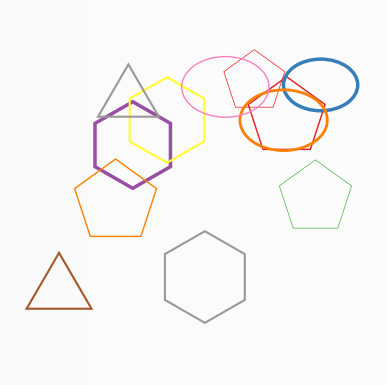[{"shape": "pentagon", "thickness": 1, "radius": 0.52, "center": [0.74, 0.696]}, {"shape": "pentagon", "thickness": 0.5, "radius": 0.41, "center": [0.656, 0.788]}, {"shape": "oval", "thickness": 2.5, "radius": 0.48, "center": [0.827, 0.779]}, {"shape": "pentagon", "thickness": 0.5, "radius": 0.49, "center": [0.814, 0.487]}, {"shape": "hexagon", "thickness": 2.5, "radius": 0.56, "center": [0.343, 0.623]}, {"shape": "oval", "thickness": 2, "radius": 0.56, "center": [0.732, 0.688]}, {"shape": "pentagon", "thickness": 1, "radius": 0.56, "center": [0.298, 0.476]}, {"shape": "hexagon", "thickness": 1.5, "radius": 0.56, "center": [0.431, 0.688]}, {"shape": "triangle", "thickness": 1.5, "radius": 0.48, "center": [0.152, 0.246]}, {"shape": "oval", "thickness": 1, "radius": 0.56, "center": [0.582, 0.774]}, {"shape": "hexagon", "thickness": 1.5, "radius": 0.6, "center": [0.529, 0.28]}, {"shape": "triangle", "thickness": 1.5, "radius": 0.45, "center": [0.331, 0.742]}]